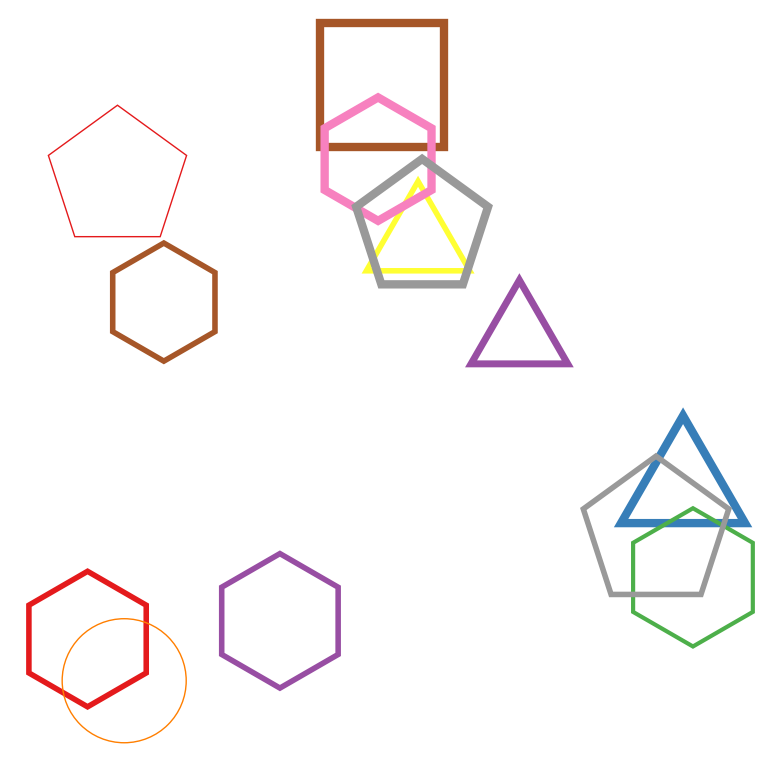[{"shape": "hexagon", "thickness": 2, "radius": 0.44, "center": [0.114, 0.17]}, {"shape": "pentagon", "thickness": 0.5, "radius": 0.47, "center": [0.153, 0.769]}, {"shape": "triangle", "thickness": 3, "radius": 0.46, "center": [0.887, 0.367]}, {"shape": "hexagon", "thickness": 1.5, "radius": 0.45, "center": [0.9, 0.25]}, {"shape": "hexagon", "thickness": 2, "radius": 0.44, "center": [0.364, 0.194]}, {"shape": "triangle", "thickness": 2.5, "radius": 0.36, "center": [0.675, 0.564]}, {"shape": "circle", "thickness": 0.5, "radius": 0.4, "center": [0.161, 0.116]}, {"shape": "triangle", "thickness": 2, "radius": 0.39, "center": [0.543, 0.687]}, {"shape": "square", "thickness": 3, "radius": 0.4, "center": [0.496, 0.89]}, {"shape": "hexagon", "thickness": 2, "radius": 0.38, "center": [0.213, 0.608]}, {"shape": "hexagon", "thickness": 3, "radius": 0.4, "center": [0.491, 0.793]}, {"shape": "pentagon", "thickness": 2, "radius": 0.5, "center": [0.852, 0.308]}, {"shape": "pentagon", "thickness": 3, "radius": 0.45, "center": [0.548, 0.704]}]